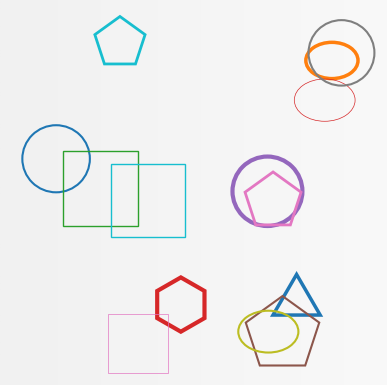[{"shape": "triangle", "thickness": 2.5, "radius": 0.35, "center": [0.765, 0.217]}, {"shape": "circle", "thickness": 1.5, "radius": 0.44, "center": [0.145, 0.588]}, {"shape": "oval", "thickness": 2.5, "radius": 0.34, "center": [0.857, 0.843]}, {"shape": "square", "thickness": 1, "radius": 0.49, "center": [0.26, 0.511]}, {"shape": "oval", "thickness": 0.5, "radius": 0.39, "center": [0.838, 0.74]}, {"shape": "hexagon", "thickness": 3, "radius": 0.35, "center": [0.467, 0.209]}, {"shape": "circle", "thickness": 3, "radius": 0.45, "center": [0.69, 0.503]}, {"shape": "pentagon", "thickness": 1.5, "radius": 0.5, "center": [0.729, 0.131]}, {"shape": "square", "thickness": 0.5, "radius": 0.38, "center": [0.356, 0.108]}, {"shape": "pentagon", "thickness": 2, "radius": 0.38, "center": [0.705, 0.477]}, {"shape": "circle", "thickness": 1.5, "radius": 0.43, "center": [0.881, 0.863]}, {"shape": "oval", "thickness": 1.5, "radius": 0.39, "center": [0.692, 0.139]}, {"shape": "pentagon", "thickness": 2, "radius": 0.34, "center": [0.31, 0.889]}, {"shape": "square", "thickness": 1, "radius": 0.48, "center": [0.383, 0.48]}]